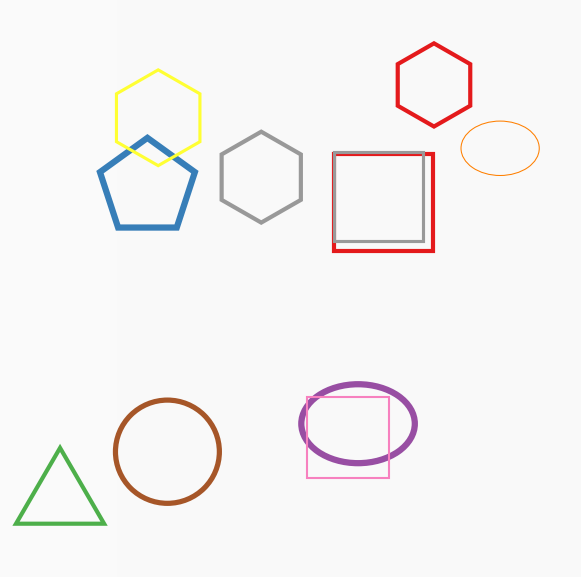[{"shape": "hexagon", "thickness": 2, "radius": 0.36, "center": [0.747, 0.852]}, {"shape": "square", "thickness": 2, "radius": 0.42, "center": [0.66, 0.649]}, {"shape": "pentagon", "thickness": 3, "radius": 0.43, "center": [0.254, 0.675]}, {"shape": "triangle", "thickness": 2, "radius": 0.44, "center": [0.103, 0.136]}, {"shape": "oval", "thickness": 3, "radius": 0.49, "center": [0.616, 0.265]}, {"shape": "oval", "thickness": 0.5, "radius": 0.34, "center": [0.86, 0.742]}, {"shape": "hexagon", "thickness": 1.5, "radius": 0.41, "center": [0.272, 0.795]}, {"shape": "circle", "thickness": 2.5, "radius": 0.45, "center": [0.288, 0.217]}, {"shape": "square", "thickness": 1, "radius": 0.35, "center": [0.599, 0.242]}, {"shape": "square", "thickness": 1.5, "radius": 0.39, "center": [0.651, 0.659]}, {"shape": "hexagon", "thickness": 2, "radius": 0.39, "center": [0.449, 0.692]}]